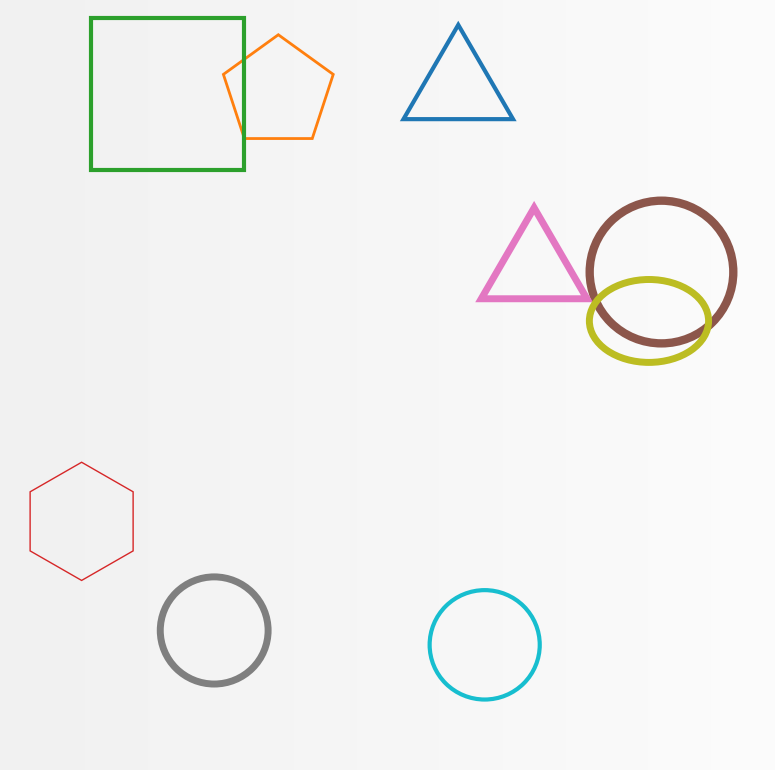[{"shape": "triangle", "thickness": 1.5, "radius": 0.41, "center": [0.591, 0.886]}, {"shape": "pentagon", "thickness": 1, "radius": 0.37, "center": [0.359, 0.88]}, {"shape": "square", "thickness": 1.5, "radius": 0.5, "center": [0.216, 0.878]}, {"shape": "hexagon", "thickness": 0.5, "radius": 0.38, "center": [0.105, 0.323]}, {"shape": "circle", "thickness": 3, "radius": 0.46, "center": [0.854, 0.647]}, {"shape": "triangle", "thickness": 2.5, "radius": 0.39, "center": [0.689, 0.651]}, {"shape": "circle", "thickness": 2.5, "radius": 0.35, "center": [0.276, 0.181]}, {"shape": "oval", "thickness": 2.5, "radius": 0.38, "center": [0.837, 0.583]}, {"shape": "circle", "thickness": 1.5, "radius": 0.36, "center": [0.625, 0.163]}]